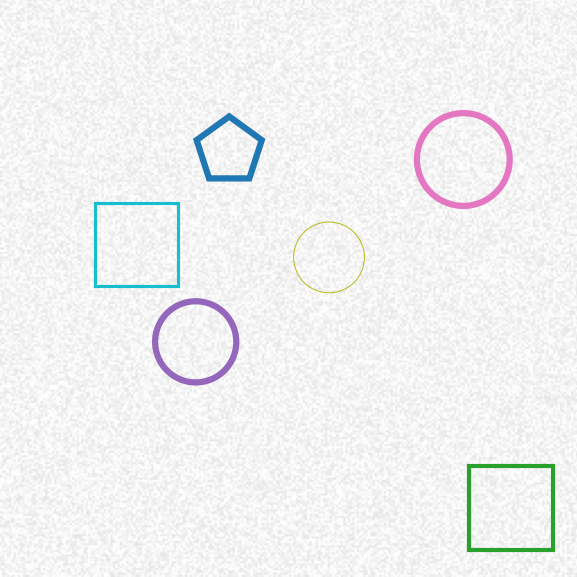[{"shape": "pentagon", "thickness": 3, "radius": 0.3, "center": [0.397, 0.738]}, {"shape": "square", "thickness": 2, "radius": 0.37, "center": [0.884, 0.119]}, {"shape": "circle", "thickness": 3, "radius": 0.35, "center": [0.339, 0.407]}, {"shape": "circle", "thickness": 3, "radius": 0.4, "center": [0.802, 0.723]}, {"shape": "circle", "thickness": 0.5, "radius": 0.31, "center": [0.57, 0.553]}, {"shape": "square", "thickness": 1.5, "radius": 0.36, "center": [0.236, 0.575]}]